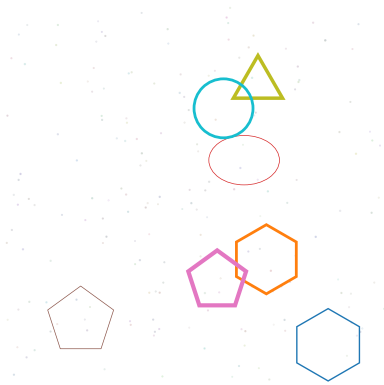[{"shape": "hexagon", "thickness": 1, "radius": 0.47, "center": [0.852, 0.104]}, {"shape": "hexagon", "thickness": 2, "radius": 0.45, "center": [0.692, 0.327]}, {"shape": "oval", "thickness": 0.5, "radius": 0.46, "center": [0.634, 0.584]}, {"shape": "pentagon", "thickness": 0.5, "radius": 0.45, "center": [0.21, 0.167]}, {"shape": "pentagon", "thickness": 3, "radius": 0.39, "center": [0.564, 0.271]}, {"shape": "triangle", "thickness": 2.5, "radius": 0.37, "center": [0.67, 0.782]}, {"shape": "circle", "thickness": 2, "radius": 0.38, "center": [0.581, 0.719]}]